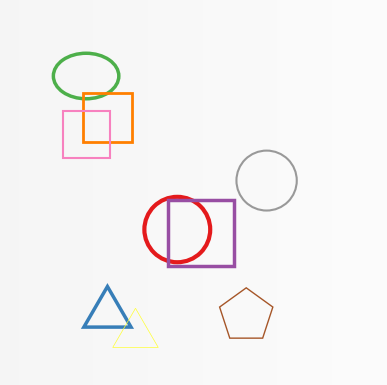[{"shape": "circle", "thickness": 3, "radius": 0.42, "center": [0.458, 0.404]}, {"shape": "triangle", "thickness": 2.5, "radius": 0.35, "center": [0.277, 0.186]}, {"shape": "oval", "thickness": 2.5, "radius": 0.42, "center": [0.222, 0.803]}, {"shape": "square", "thickness": 2.5, "radius": 0.43, "center": [0.518, 0.395]}, {"shape": "square", "thickness": 2, "radius": 0.32, "center": [0.278, 0.696]}, {"shape": "triangle", "thickness": 0.5, "radius": 0.34, "center": [0.35, 0.131]}, {"shape": "pentagon", "thickness": 1, "radius": 0.36, "center": [0.635, 0.18]}, {"shape": "square", "thickness": 1.5, "radius": 0.31, "center": [0.223, 0.651]}, {"shape": "circle", "thickness": 1.5, "radius": 0.39, "center": [0.688, 0.531]}]